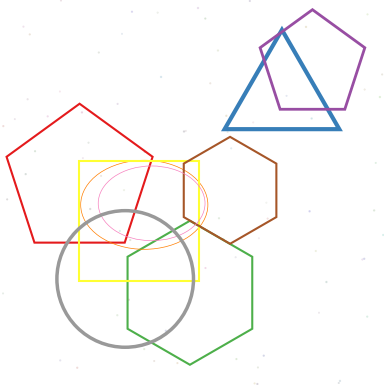[{"shape": "pentagon", "thickness": 1.5, "radius": 1.0, "center": [0.207, 0.531]}, {"shape": "triangle", "thickness": 3, "radius": 0.86, "center": [0.732, 0.75]}, {"shape": "hexagon", "thickness": 1.5, "radius": 0.93, "center": [0.493, 0.24]}, {"shape": "pentagon", "thickness": 2, "radius": 0.71, "center": [0.812, 0.832]}, {"shape": "oval", "thickness": 0.5, "radius": 0.83, "center": [0.375, 0.468]}, {"shape": "square", "thickness": 1.5, "radius": 0.78, "center": [0.361, 0.426]}, {"shape": "hexagon", "thickness": 1.5, "radius": 0.69, "center": [0.598, 0.506]}, {"shape": "oval", "thickness": 0.5, "radius": 0.69, "center": [0.394, 0.472]}, {"shape": "circle", "thickness": 2.5, "radius": 0.89, "center": [0.325, 0.275]}]